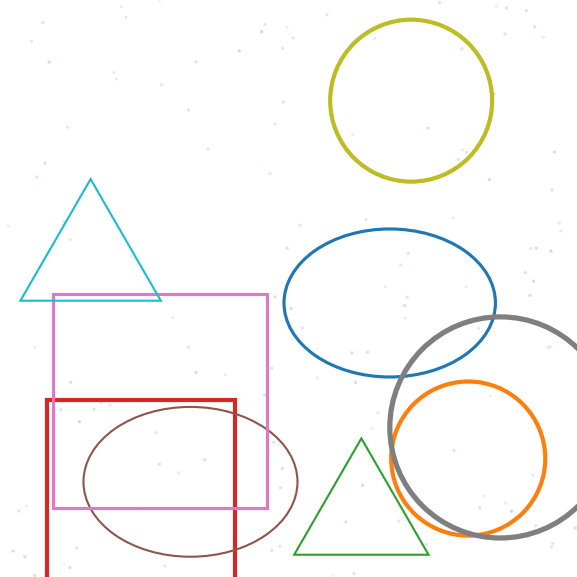[{"shape": "oval", "thickness": 1.5, "radius": 0.92, "center": [0.675, 0.475]}, {"shape": "circle", "thickness": 2, "radius": 0.67, "center": [0.811, 0.205]}, {"shape": "triangle", "thickness": 1, "radius": 0.67, "center": [0.626, 0.106]}, {"shape": "square", "thickness": 2, "radius": 0.81, "center": [0.244, 0.144]}, {"shape": "oval", "thickness": 1, "radius": 0.93, "center": [0.33, 0.165]}, {"shape": "square", "thickness": 1.5, "radius": 0.93, "center": [0.277, 0.304]}, {"shape": "circle", "thickness": 2.5, "radius": 0.96, "center": [0.866, 0.259]}, {"shape": "circle", "thickness": 2, "radius": 0.7, "center": [0.712, 0.825]}, {"shape": "triangle", "thickness": 1, "radius": 0.7, "center": [0.157, 0.549]}]